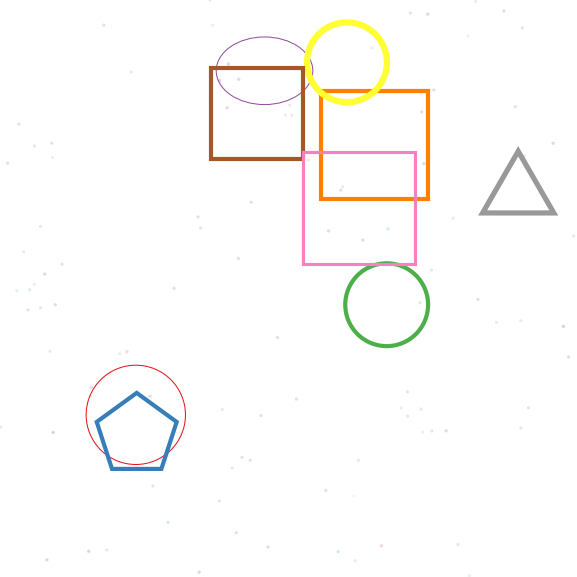[{"shape": "circle", "thickness": 0.5, "radius": 0.43, "center": [0.235, 0.281]}, {"shape": "pentagon", "thickness": 2, "radius": 0.36, "center": [0.237, 0.246]}, {"shape": "circle", "thickness": 2, "radius": 0.36, "center": [0.67, 0.471]}, {"shape": "oval", "thickness": 0.5, "radius": 0.42, "center": [0.458, 0.877]}, {"shape": "square", "thickness": 2, "radius": 0.47, "center": [0.649, 0.748]}, {"shape": "circle", "thickness": 3, "radius": 0.35, "center": [0.601, 0.891]}, {"shape": "square", "thickness": 2, "radius": 0.4, "center": [0.445, 0.803]}, {"shape": "square", "thickness": 1.5, "radius": 0.48, "center": [0.621, 0.639]}, {"shape": "triangle", "thickness": 2.5, "radius": 0.36, "center": [0.897, 0.666]}]